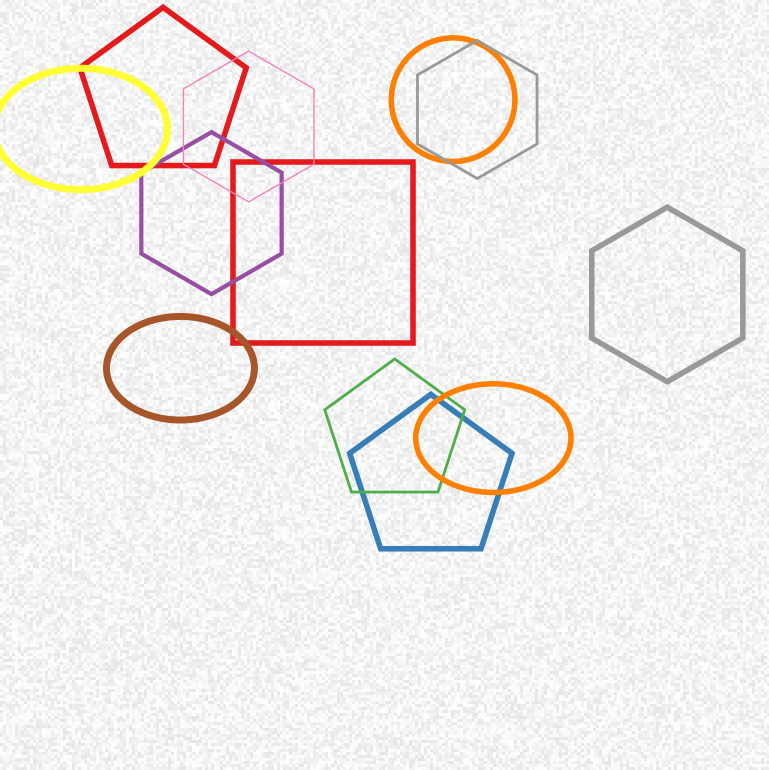[{"shape": "pentagon", "thickness": 2, "radius": 0.57, "center": [0.212, 0.877]}, {"shape": "square", "thickness": 2, "radius": 0.59, "center": [0.419, 0.672]}, {"shape": "pentagon", "thickness": 2, "radius": 0.55, "center": [0.56, 0.377]}, {"shape": "pentagon", "thickness": 1, "radius": 0.48, "center": [0.513, 0.438]}, {"shape": "hexagon", "thickness": 1.5, "radius": 0.53, "center": [0.275, 0.723]}, {"shape": "oval", "thickness": 2, "radius": 0.5, "center": [0.641, 0.431]}, {"shape": "circle", "thickness": 2, "radius": 0.4, "center": [0.588, 0.871]}, {"shape": "oval", "thickness": 2.5, "radius": 0.56, "center": [0.105, 0.832]}, {"shape": "oval", "thickness": 2.5, "radius": 0.48, "center": [0.234, 0.522]}, {"shape": "hexagon", "thickness": 0.5, "radius": 0.49, "center": [0.323, 0.836]}, {"shape": "hexagon", "thickness": 2, "radius": 0.57, "center": [0.867, 0.618]}, {"shape": "hexagon", "thickness": 1, "radius": 0.45, "center": [0.62, 0.858]}]